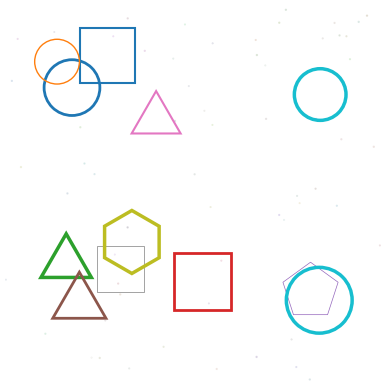[{"shape": "circle", "thickness": 2, "radius": 0.36, "center": [0.187, 0.772]}, {"shape": "square", "thickness": 1.5, "radius": 0.36, "center": [0.279, 0.855]}, {"shape": "circle", "thickness": 1, "radius": 0.29, "center": [0.148, 0.84]}, {"shape": "triangle", "thickness": 2.5, "radius": 0.38, "center": [0.172, 0.317]}, {"shape": "square", "thickness": 2, "radius": 0.37, "center": [0.526, 0.27]}, {"shape": "pentagon", "thickness": 0.5, "radius": 0.38, "center": [0.807, 0.244]}, {"shape": "triangle", "thickness": 2, "radius": 0.4, "center": [0.206, 0.213]}, {"shape": "triangle", "thickness": 1.5, "radius": 0.37, "center": [0.406, 0.69]}, {"shape": "square", "thickness": 0.5, "radius": 0.3, "center": [0.313, 0.3]}, {"shape": "hexagon", "thickness": 2.5, "radius": 0.41, "center": [0.343, 0.372]}, {"shape": "circle", "thickness": 2.5, "radius": 0.34, "center": [0.832, 0.754]}, {"shape": "circle", "thickness": 2.5, "radius": 0.43, "center": [0.829, 0.22]}]